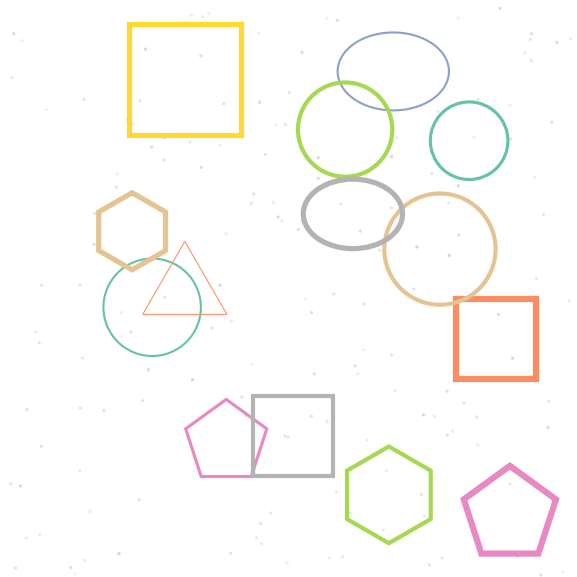[{"shape": "circle", "thickness": 1.5, "radius": 0.34, "center": [0.812, 0.755]}, {"shape": "circle", "thickness": 1, "radius": 0.42, "center": [0.263, 0.467]}, {"shape": "triangle", "thickness": 0.5, "radius": 0.42, "center": [0.32, 0.497]}, {"shape": "square", "thickness": 3, "radius": 0.34, "center": [0.859, 0.412]}, {"shape": "oval", "thickness": 1, "radius": 0.48, "center": [0.681, 0.875]}, {"shape": "pentagon", "thickness": 3, "radius": 0.42, "center": [0.883, 0.108]}, {"shape": "pentagon", "thickness": 1.5, "radius": 0.37, "center": [0.392, 0.234]}, {"shape": "hexagon", "thickness": 2, "radius": 0.42, "center": [0.673, 0.142]}, {"shape": "circle", "thickness": 2, "radius": 0.41, "center": [0.598, 0.775]}, {"shape": "square", "thickness": 2.5, "radius": 0.48, "center": [0.321, 0.861]}, {"shape": "circle", "thickness": 2, "radius": 0.48, "center": [0.762, 0.568]}, {"shape": "hexagon", "thickness": 2.5, "radius": 0.33, "center": [0.229, 0.599]}, {"shape": "square", "thickness": 2, "radius": 0.35, "center": [0.507, 0.244]}, {"shape": "oval", "thickness": 2.5, "radius": 0.43, "center": [0.611, 0.629]}]